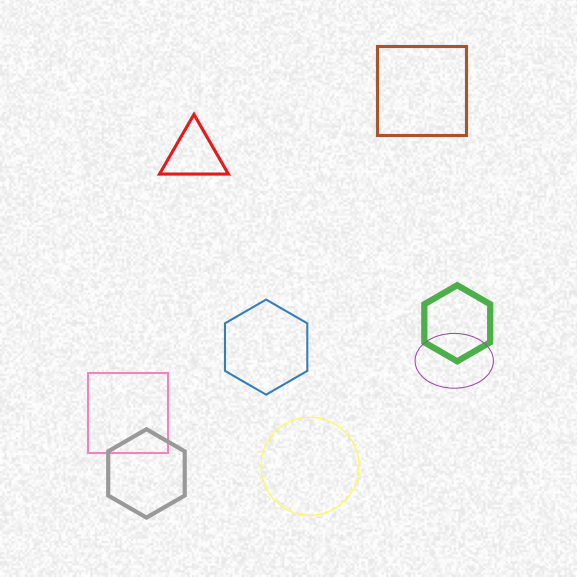[{"shape": "triangle", "thickness": 1.5, "radius": 0.34, "center": [0.336, 0.732]}, {"shape": "hexagon", "thickness": 1, "radius": 0.41, "center": [0.461, 0.398]}, {"shape": "hexagon", "thickness": 3, "radius": 0.33, "center": [0.792, 0.439]}, {"shape": "oval", "thickness": 0.5, "radius": 0.34, "center": [0.787, 0.374]}, {"shape": "circle", "thickness": 0.5, "radius": 0.42, "center": [0.537, 0.192]}, {"shape": "square", "thickness": 1.5, "radius": 0.39, "center": [0.729, 0.842]}, {"shape": "square", "thickness": 1, "radius": 0.35, "center": [0.221, 0.284]}, {"shape": "hexagon", "thickness": 2, "radius": 0.38, "center": [0.254, 0.179]}]